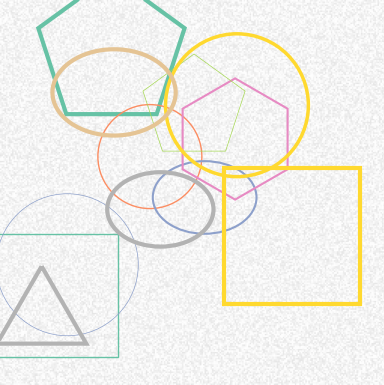[{"shape": "square", "thickness": 1, "radius": 0.8, "center": [0.147, 0.233]}, {"shape": "pentagon", "thickness": 3, "radius": 1.0, "center": [0.29, 0.865]}, {"shape": "circle", "thickness": 1, "radius": 0.68, "center": [0.389, 0.593]}, {"shape": "oval", "thickness": 1.5, "radius": 0.67, "center": [0.532, 0.487]}, {"shape": "circle", "thickness": 0.5, "radius": 0.92, "center": [0.175, 0.312]}, {"shape": "hexagon", "thickness": 1.5, "radius": 0.79, "center": [0.611, 0.639]}, {"shape": "pentagon", "thickness": 0.5, "radius": 0.7, "center": [0.504, 0.72]}, {"shape": "circle", "thickness": 2.5, "radius": 0.93, "center": [0.615, 0.727]}, {"shape": "square", "thickness": 3, "radius": 0.89, "center": [0.759, 0.387]}, {"shape": "oval", "thickness": 3, "radius": 0.8, "center": [0.296, 0.76]}, {"shape": "oval", "thickness": 3, "radius": 0.69, "center": [0.416, 0.456]}, {"shape": "triangle", "thickness": 3, "radius": 0.67, "center": [0.108, 0.174]}]